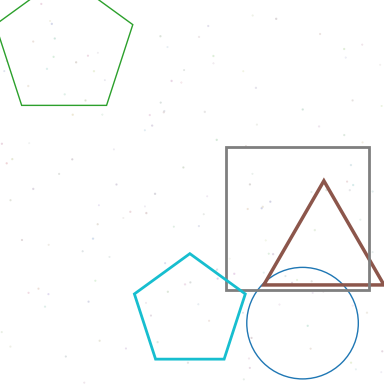[{"shape": "circle", "thickness": 1, "radius": 0.72, "center": [0.786, 0.161]}, {"shape": "pentagon", "thickness": 1, "radius": 0.94, "center": [0.167, 0.878]}, {"shape": "triangle", "thickness": 2.5, "radius": 0.9, "center": [0.841, 0.35]}, {"shape": "square", "thickness": 2, "radius": 0.93, "center": [0.773, 0.433]}, {"shape": "pentagon", "thickness": 2, "radius": 0.76, "center": [0.493, 0.19]}]